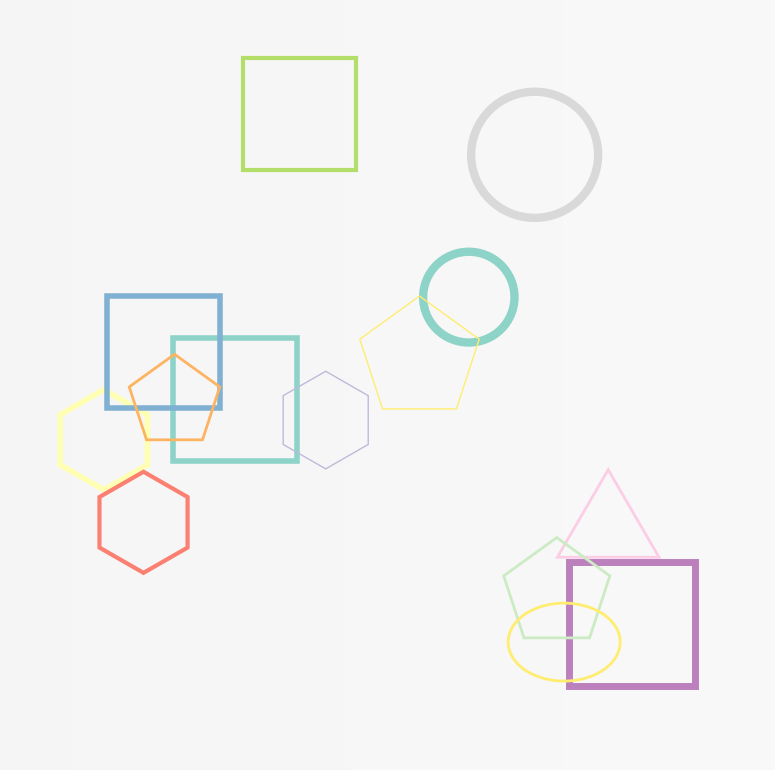[{"shape": "circle", "thickness": 3, "radius": 0.29, "center": [0.605, 0.614]}, {"shape": "square", "thickness": 2, "radius": 0.4, "center": [0.303, 0.481]}, {"shape": "hexagon", "thickness": 2, "radius": 0.33, "center": [0.134, 0.429]}, {"shape": "hexagon", "thickness": 0.5, "radius": 0.32, "center": [0.42, 0.454]}, {"shape": "hexagon", "thickness": 1.5, "radius": 0.33, "center": [0.185, 0.322]}, {"shape": "square", "thickness": 2, "radius": 0.36, "center": [0.211, 0.543]}, {"shape": "pentagon", "thickness": 1, "radius": 0.31, "center": [0.225, 0.479]}, {"shape": "square", "thickness": 1.5, "radius": 0.36, "center": [0.387, 0.852]}, {"shape": "triangle", "thickness": 1, "radius": 0.38, "center": [0.785, 0.314]}, {"shape": "circle", "thickness": 3, "radius": 0.41, "center": [0.69, 0.799]}, {"shape": "square", "thickness": 2.5, "radius": 0.4, "center": [0.815, 0.19]}, {"shape": "pentagon", "thickness": 1, "radius": 0.36, "center": [0.718, 0.23]}, {"shape": "pentagon", "thickness": 0.5, "radius": 0.41, "center": [0.541, 0.534]}, {"shape": "oval", "thickness": 1, "radius": 0.36, "center": [0.728, 0.166]}]